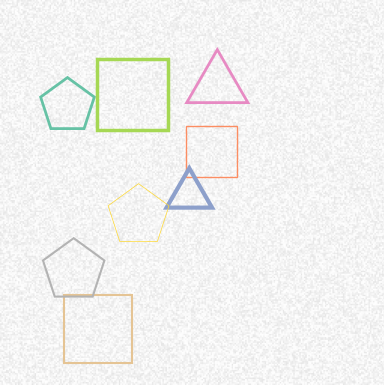[{"shape": "pentagon", "thickness": 2, "radius": 0.37, "center": [0.175, 0.725]}, {"shape": "square", "thickness": 1, "radius": 0.33, "center": [0.549, 0.606]}, {"shape": "triangle", "thickness": 3, "radius": 0.34, "center": [0.492, 0.495]}, {"shape": "triangle", "thickness": 2, "radius": 0.46, "center": [0.564, 0.779]}, {"shape": "square", "thickness": 2.5, "radius": 0.46, "center": [0.344, 0.754]}, {"shape": "pentagon", "thickness": 0.5, "radius": 0.42, "center": [0.36, 0.44]}, {"shape": "square", "thickness": 1.5, "radius": 0.44, "center": [0.254, 0.146]}, {"shape": "pentagon", "thickness": 1.5, "radius": 0.42, "center": [0.191, 0.298]}]